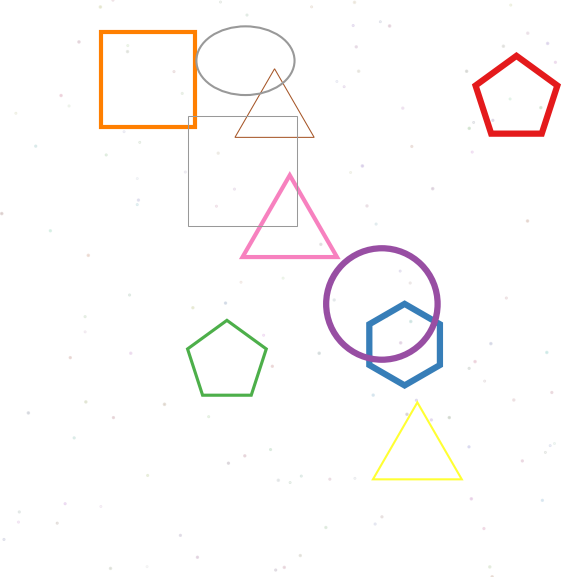[{"shape": "pentagon", "thickness": 3, "radius": 0.37, "center": [0.894, 0.828]}, {"shape": "hexagon", "thickness": 3, "radius": 0.35, "center": [0.701, 0.402]}, {"shape": "pentagon", "thickness": 1.5, "radius": 0.36, "center": [0.393, 0.373]}, {"shape": "circle", "thickness": 3, "radius": 0.48, "center": [0.661, 0.473]}, {"shape": "square", "thickness": 2, "radius": 0.41, "center": [0.256, 0.862]}, {"shape": "triangle", "thickness": 1, "radius": 0.44, "center": [0.723, 0.214]}, {"shape": "triangle", "thickness": 0.5, "radius": 0.4, "center": [0.475, 0.801]}, {"shape": "triangle", "thickness": 2, "radius": 0.47, "center": [0.502, 0.601]}, {"shape": "oval", "thickness": 1, "radius": 0.42, "center": [0.425, 0.894]}, {"shape": "square", "thickness": 0.5, "radius": 0.47, "center": [0.419, 0.703]}]